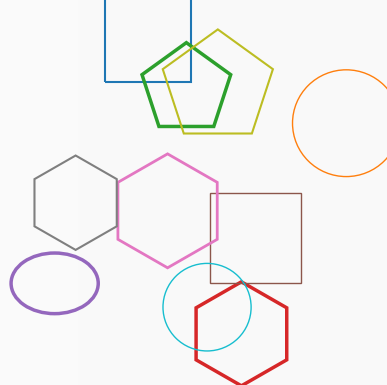[{"shape": "square", "thickness": 1.5, "radius": 0.55, "center": [0.382, 0.896]}, {"shape": "circle", "thickness": 1, "radius": 0.69, "center": [0.894, 0.68]}, {"shape": "pentagon", "thickness": 2.5, "radius": 0.6, "center": [0.481, 0.769]}, {"shape": "hexagon", "thickness": 2.5, "radius": 0.68, "center": [0.623, 0.133]}, {"shape": "oval", "thickness": 2.5, "radius": 0.56, "center": [0.141, 0.264]}, {"shape": "square", "thickness": 1, "radius": 0.59, "center": [0.66, 0.382]}, {"shape": "hexagon", "thickness": 2, "radius": 0.74, "center": [0.432, 0.452]}, {"shape": "hexagon", "thickness": 1.5, "radius": 0.61, "center": [0.195, 0.473]}, {"shape": "pentagon", "thickness": 1.5, "radius": 0.75, "center": [0.562, 0.774]}, {"shape": "circle", "thickness": 1, "radius": 0.57, "center": [0.534, 0.202]}]